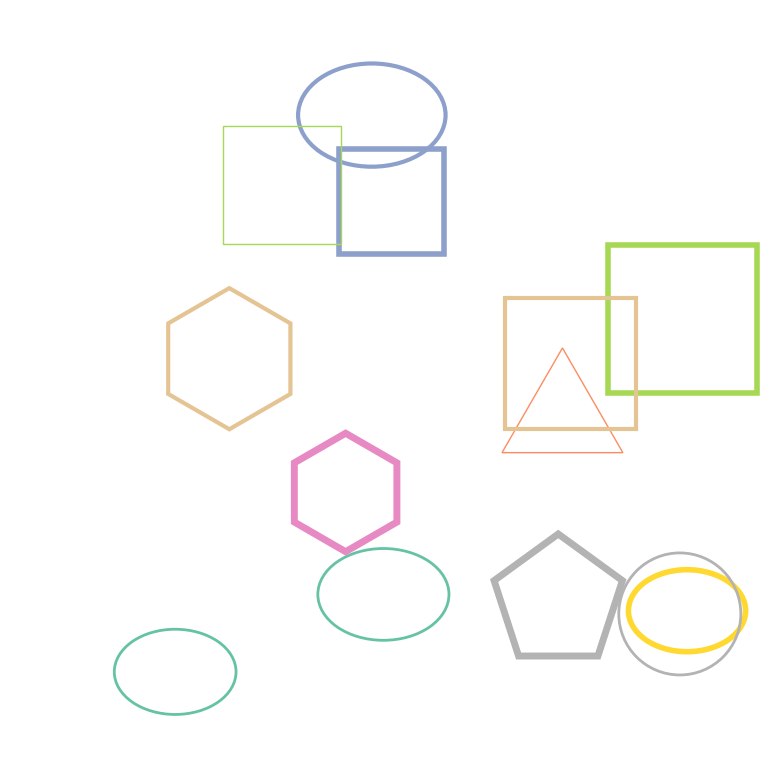[{"shape": "oval", "thickness": 1, "radius": 0.4, "center": [0.227, 0.127]}, {"shape": "oval", "thickness": 1, "radius": 0.43, "center": [0.498, 0.228]}, {"shape": "triangle", "thickness": 0.5, "radius": 0.45, "center": [0.73, 0.457]}, {"shape": "square", "thickness": 2, "radius": 0.34, "center": [0.508, 0.738]}, {"shape": "oval", "thickness": 1.5, "radius": 0.48, "center": [0.483, 0.851]}, {"shape": "hexagon", "thickness": 2.5, "radius": 0.38, "center": [0.449, 0.36]}, {"shape": "square", "thickness": 2, "radius": 0.48, "center": [0.886, 0.585]}, {"shape": "square", "thickness": 0.5, "radius": 0.38, "center": [0.367, 0.76]}, {"shape": "oval", "thickness": 2, "radius": 0.38, "center": [0.892, 0.207]}, {"shape": "square", "thickness": 1.5, "radius": 0.42, "center": [0.741, 0.528]}, {"shape": "hexagon", "thickness": 1.5, "radius": 0.46, "center": [0.298, 0.534]}, {"shape": "pentagon", "thickness": 2.5, "radius": 0.44, "center": [0.725, 0.219]}, {"shape": "circle", "thickness": 1, "radius": 0.4, "center": [0.883, 0.203]}]